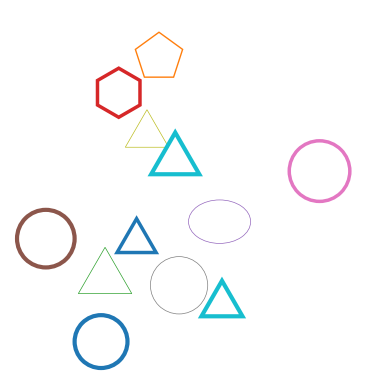[{"shape": "circle", "thickness": 3, "radius": 0.34, "center": [0.262, 0.113]}, {"shape": "triangle", "thickness": 2.5, "radius": 0.29, "center": [0.355, 0.373]}, {"shape": "pentagon", "thickness": 1, "radius": 0.32, "center": [0.413, 0.852]}, {"shape": "triangle", "thickness": 0.5, "radius": 0.4, "center": [0.273, 0.278]}, {"shape": "hexagon", "thickness": 2.5, "radius": 0.32, "center": [0.308, 0.759]}, {"shape": "oval", "thickness": 0.5, "radius": 0.4, "center": [0.57, 0.424]}, {"shape": "circle", "thickness": 3, "radius": 0.37, "center": [0.119, 0.38]}, {"shape": "circle", "thickness": 2.5, "radius": 0.39, "center": [0.83, 0.556]}, {"shape": "circle", "thickness": 0.5, "radius": 0.37, "center": [0.465, 0.259]}, {"shape": "triangle", "thickness": 0.5, "radius": 0.33, "center": [0.382, 0.65]}, {"shape": "triangle", "thickness": 3, "radius": 0.36, "center": [0.455, 0.584]}, {"shape": "triangle", "thickness": 3, "radius": 0.31, "center": [0.577, 0.209]}]